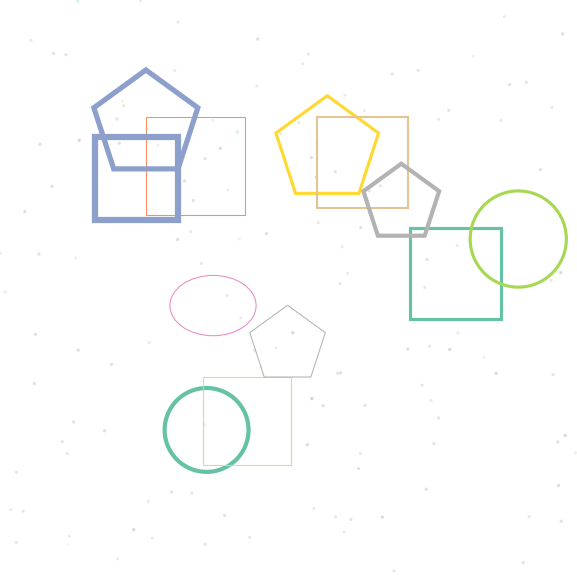[{"shape": "square", "thickness": 1.5, "radius": 0.4, "center": [0.789, 0.525]}, {"shape": "circle", "thickness": 2, "radius": 0.36, "center": [0.358, 0.255]}, {"shape": "square", "thickness": 0.5, "radius": 0.43, "center": [0.339, 0.711]}, {"shape": "pentagon", "thickness": 2.5, "radius": 0.47, "center": [0.253, 0.783]}, {"shape": "square", "thickness": 3, "radius": 0.36, "center": [0.236, 0.69]}, {"shape": "oval", "thickness": 0.5, "radius": 0.37, "center": [0.369, 0.47]}, {"shape": "circle", "thickness": 1.5, "radius": 0.42, "center": [0.897, 0.585]}, {"shape": "pentagon", "thickness": 1.5, "radius": 0.47, "center": [0.567, 0.74]}, {"shape": "square", "thickness": 0.5, "radius": 0.38, "center": [0.427, 0.27]}, {"shape": "square", "thickness": 1, "radius": 0.39, "center": [0.628, 0.717]}, {"shape": "pentagon", "thickness": 0.5, "radius": 0.34, "center": [0.498, 0.402]}, {"shape": "pentagon", "thickness": 2, "radius": 0.34, "center": [0.695, 0.647]}]